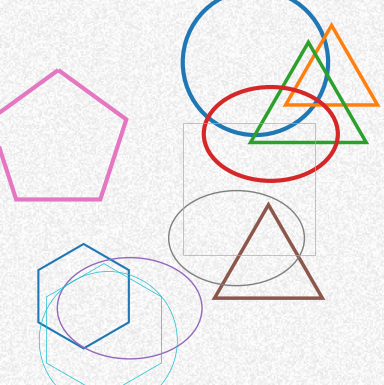[{"shape": "hexagon", "thickness": 1.5, "radius": 0.68, "center": [0.217, 0.231]}, {"shape": "circle", "thickness": 3, "radius": 0.94, "center": [0.663, 0.838]}, {"shape": "triangle", "thickness": 2.5, "radius": 0.69, "center": [0.861, 0.796]}, {"shape": "triangle", "thickness": 2.5, "radius": 0.87, "center": [0.801, 0.717]}, {"shape": "oval", "thickness": 3, "radius": 0.87, "center": [0.703, 0.652]}, {"shape": "oval", "thickness": 1, "radius": 0.94, "center": [0.337, 0.199]}, {"shape": "triangle", "thickness": 2.5, "radius": 0.81, "center": [0.697, 0.306]}, {"shape": "pentagon", "thickness": 3, "radius": 0.93, "center": [0.151, 0.632]}, {"shape": "oval", "thickness": 1, "radius": 0.88, "center": [0.614, 0.382]}, {"shape": "square", "thickness": 0.5, "radius": 0.86, "center": [0.647, 0.509]}, {"shape": "hexagon", "thickness": 0.5, "radius": 0.86, "center": [0.27, 0.143]}, {"shape": "circle", "thickness": 0.5, "radius": 0.9, "center": [0.281, 0.116]}]